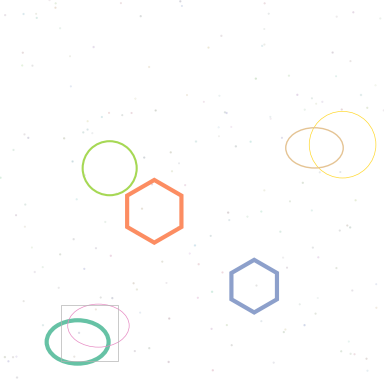[{"shape": "oval", "thickness": 3, "radius": 0.4, "center": [0.202, 0.112]}, {"shape": "hexagon", "thickness": 3, "radius": 0.41, "center": [0.401, 0.451]}, {"shape": "hexagon", "thickness": 3, "radius": 0.34, "center": [0.66, 0.257]}, {"shape": "oval", "thickness": 0.5, "radius": 0.4, "center": [0.256, 0.154]}, {"shape": "circle", "thickness": 1.5, "radius": 0.35, "center": [0.285, 0.563]}, {"shape": "circle", "thickness": 0.5, "radius": 0.43, "center": [0.89, 0.624]}, {"shape": "oval", "thickness": 1, "radius": 0.37, "center": [0.817, 0.616]}, {"shape": "square", "thickness": 0.5, "radius": 0.37, "center": [0.232, 0.135]}]